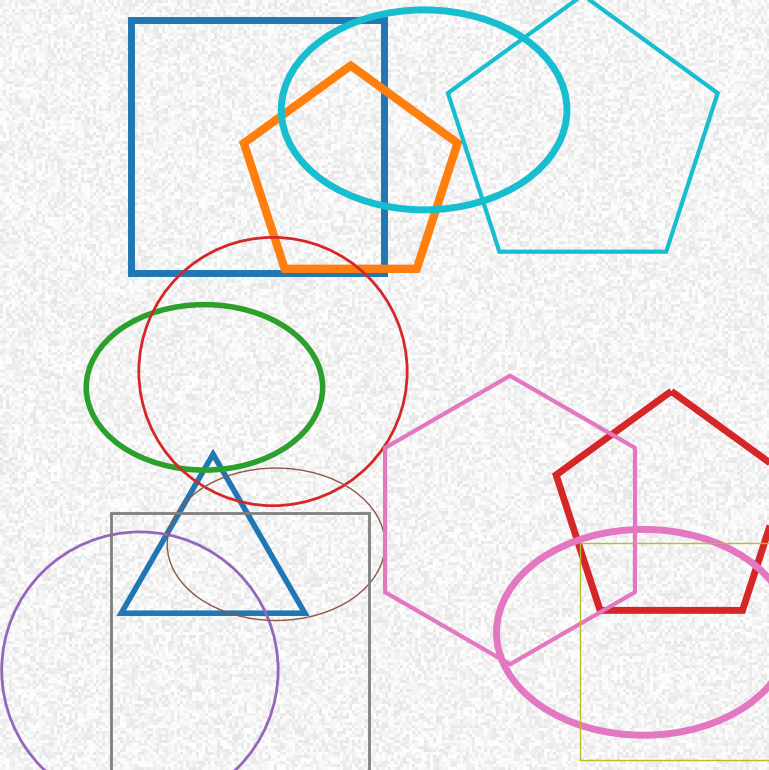[{"shape": "square", "thickness": 2.5, "radius": 0.82, "center": [0.334, 0.81]}, {"shape": "triangle", "thickness": 2, "radius": 0.69, "center": [0.277, 0.272]}, {"shape": "pentagon", "thickness": 3, "radius": 0.73, "center": [0.456, 0.769]}, {"shape": "oval", "thickness": 2, "radius": 0.77, "center": [0.266, 0.497]}, {"shape": "circle", "thickness": 1, "radius": 0.87, "center": [0.355, 0.517]}, {"shape": "pentagon", "thickness": 2.5, "radius": 0.79, "center": [0.872, 0.335]}, {"shape": "circle", "thickness": 1, "radius": 0.9, "center": [0.182, 0.13]}, {"shape": "oval", "thickness": 0.5, "radius": 0.71, "center": [0.359, 0.293]}, {"shape": "hexagon", "thickness": 1.5, "radius": 0.94, "center": [0.662, 0.325]}, {"shape": "oval", "thickness": 2.5, "radius": 0.95, "center": [0.836, 0.179]}, {"shape": "square", "thickness": 1, "radius": 0.84, "center": [0.312, 0.166]}, {"shape": "square", "thickness": 0.5, "radius": 0.71, "center": [0.895, 0.154]}, {"shape": "oval", "thickness": 2.5, "radius": 0.93, "center": [0.551, 0.857]}, {"shape": "pentagon", "thickness": 1.5, "radius": 0.92, "center": [0.757, 0.822]}]